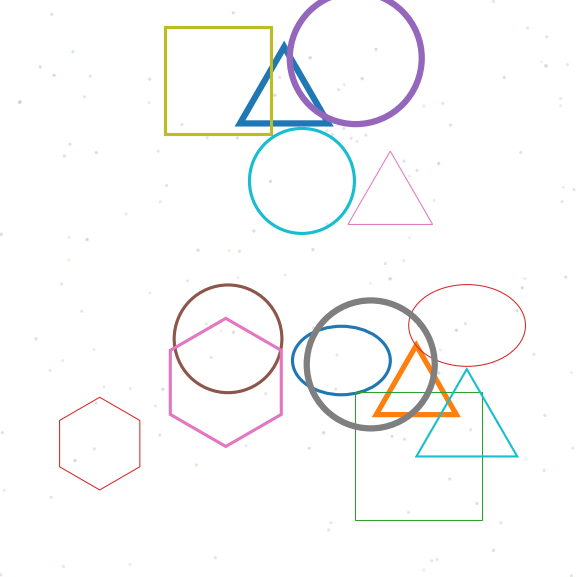[{"shape": "oval", "thickness": 1.5, "radius": 0.42, "center": [0.591, 0.375]}, {"shape": "triangle", "thickness": 3, "radius": 0.44, "center": [0.492, 0.83]}, {"shape": "triangle", "thickness": 2.5, "radius": 0.4, "center": [0.721, 0.321]}, {"shape": "square", "thickness": 0.5, "radius": 0.55, "center": [0.725, 0.209]}, {"shape": "hexagon", "thickness": 0.5, "radius": 0.4, "center": [0.173, 0.231]}, {"shape": "oval", "thickness": 0.5, "radius": 0.51, "center": [0.809, 0.436]}, {"shape": "circle", "thickness": 3, "radius": 0.57, "center": [0.616, 0.899]}, {"shape": "circle", "thickness": 1.5, "radius": 0.47, "center": [0.395, 0.412]}, {"shape": "triangle", "thickness": 0.5, "radius": 0.42, "center": [0.676, 0.653]}, {"shape": "hexagon", "thickness": 1.5, "radius": 0.55, "center": [0.391, 0.337]}, {"shape": "circle", "thickness": 3, "radius": 0.55, "center": [0.642, 0.368]}, {"shape": "square", "thickness": 1.5, "radius": 0.46, "center": [0.377, 0.859]}, {"shape": "triangle", "thickness": 1, "radius": 0.5, "center": [0.808, 0.259]}, {"shape": "circle", "thickness": 1.5, "radius": 0.45, "center": [0.523, 0.686]}]